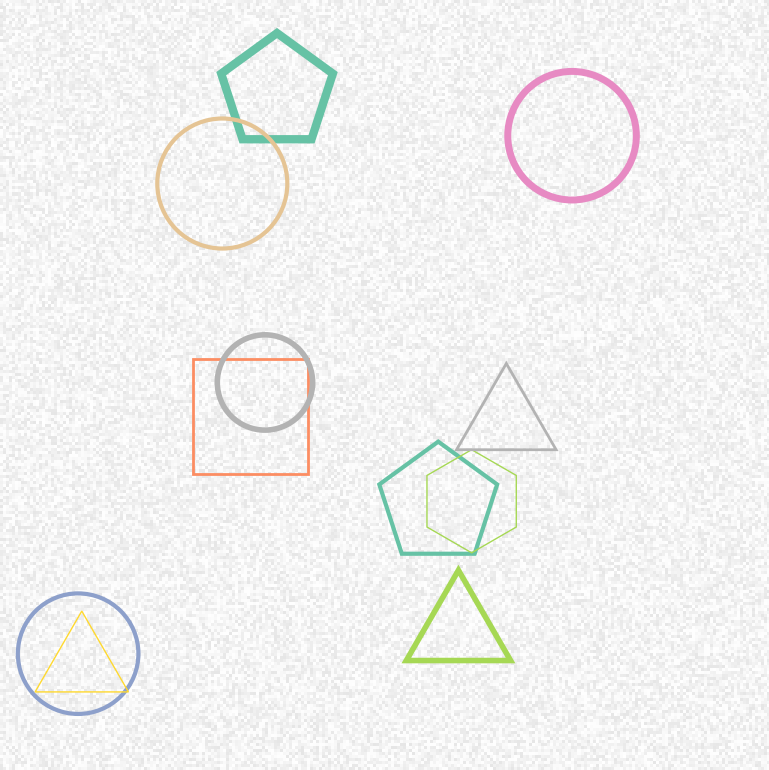[{"shape": "pentagon", "thickness": 3, "radius": 0.38, "center": [0.36, 0.881]}, {"shape": "pentagon", "thickness": 1.5, "radius": 0.4, "center": [0.569, 0.346]}, {"shape": "square", "thickness": 1, "radius": 0.37, "center": [0.325, 0.459]}, {"shape": "circle", "thickness": 1.5, "radius": 0.39, "center": [0.101, 0.151]}, {"shape": "circle", "thickness": 2.5, "radius": 0.42, "center": [0.743, 0.824]}, {"shape": "hexagon", "thickness": 0.5, "radius": 0.33, "center": [0.612, 0.349]}, {"shape": "triangle", "thickness": 2, "radius": 0.39, "center": [0.595, 0.181]}, {"shape": "triangle", "thickness": 0.5, "radius": 0.35, "center": [0.106, 0.136]}, {"shape": "circle", "thickness": 1.5, "radius": 0.42, "center": [0.289, 0.762]}, {"shape": "triangle", "thickness": 1, "radius": 0.37, "center": [0.658, 0.453]}, {"shape": "circle", "thickness": 2, "radius": 0.31, "center": [0.344, 0.503]}]